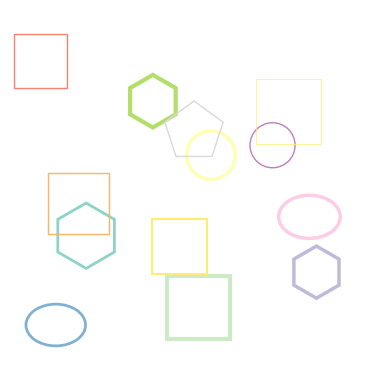[{"shape": "hexagon", "thickness": 2, "radius": 0.42, "center": [0.224, 0.388]}, {"shape": "circle", "thickness": 2.5, "radius": 0.31, "center": [0.548, 0.597]}, {"shape": "hexagon", "thickness": 2.5, "radius": 0.34, "center": [0.822, 0.293]}, {"shape": "square", "thickness": 1, "radius": 0.35, "center": [0.105, 0.843]}, {"shape": "oval", "thickness": 2, "radius": 0.39, "center": [0.145, 0.156]}, {"shape": "square", "thickness": 1, "radius": 0.39, "center": [0.204, 0.472]}, {"shape": "hexagon", "thickness": 3, "radius": 0.34, "center": [0.397, 0.737]}, {"shape": "oval", "thickness": 2.5, "radius": 0.4, "center": [0.804, 0.437]}, {"shape": "pentagon", "thickness": 1, "radius": 0.4, "center": [0.504, 0.658]}, {"shape": "circle", "thickness": 1, "radius": 0.29, "center": [0.708, 0.623]}, {"shape": "square", "thickness": 3, "radius": 0.41, "center": [0.516, 0.201]}, {"shape": "square", "thickness": 0.5, "radius": 0.42, "center": [0.748, 0.711]}, {"shape": "square", "thickness": 1.5, "radius": 0.36, "center": [0.466, 0.36]}]